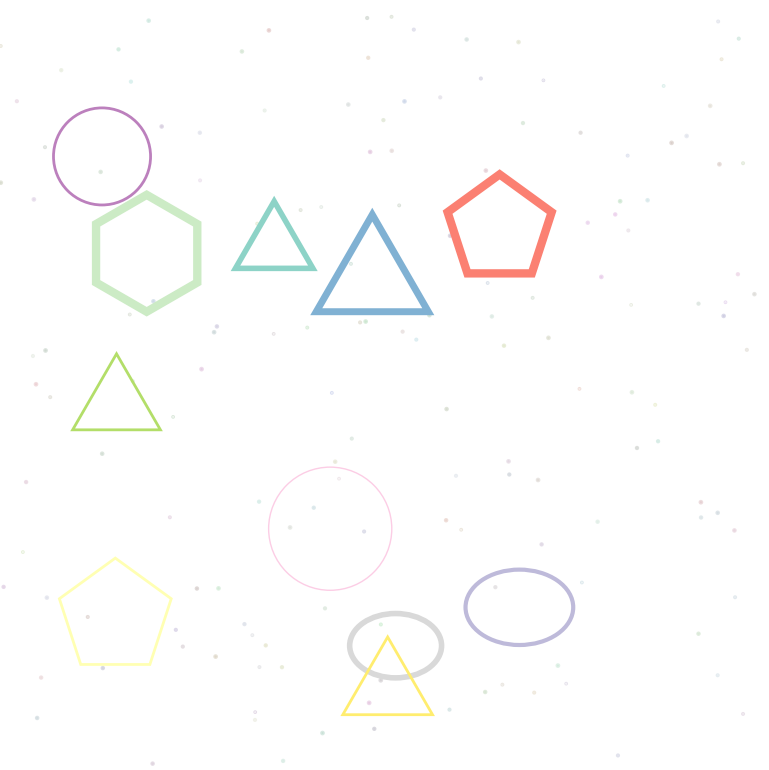[{"shape": "triangle", "thickness": 2, "radius": 0.29, "center": [0.356, 0.681]}, {"shape": "pentagon", "thickness": 1, "radius": 0.38, "center": [0.15, 0.199]}, {"shape": "oval", "thickness": 1.5, "radius": 0.35, "center": [0.675, 0.211]}, {"shape": "pentagon", "thickness": 3, "radius": 0.36, "center": [0.649, 0.702]}, {"shape": "triangle", "thickness": 2.5, "radius": 0.42, "center": [0.483, 0.637]}, {"shape": "triangle", "thickness": 1, "radius": 0.33, "center": [0.151, 0.475]}, {"shape": "circle", "thickness": 0.5, "radius": 0.4, "center": [0.429, 0.313]}, {"shape": "oval", "thickness": 2, "radius": 0.3, "center": [0.514, 0.161]}, {"shape": "circle", "thickness": 1, "radius": 0.32, "center": [0.133, 0.797]}, {"shape": "hexagon", "thickness": 3, "radius": 0.38, "center": [0.19, 0.671]}, {"shape": "triangle", "thickness": 1, "radius": 0.34, "center": [0.503, 0.105]}]